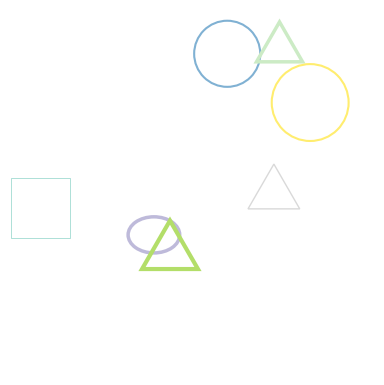[{"shape": "square", "thickness": 0.5, "radius": 0.38, "center": [0.105, 0.46]}, {"shape": "oval", "thickness": 2.5, "radius": 0.34, "center": [0.4, 0.39]}, {"shape": "circle", "thickness": 1.5, "radius": 0.43, "center": [0.59, 0.86]}, {"shape": "triangle", "thickness": 3, "radius": 0.42, "center": [0.442, 0.343]}, {"shape": "triangle", "thickness": 1, "radius": 0.39, "center": [0.711, 0.496]}, {"shape": "triangle", "thickness": 2.5, "radius": 0.35, "center": [0.726, 0.874]}, {"shape": "circle", "thickness": 1.5, "radius": 0.5, "center": [0.806, 0.734]}]